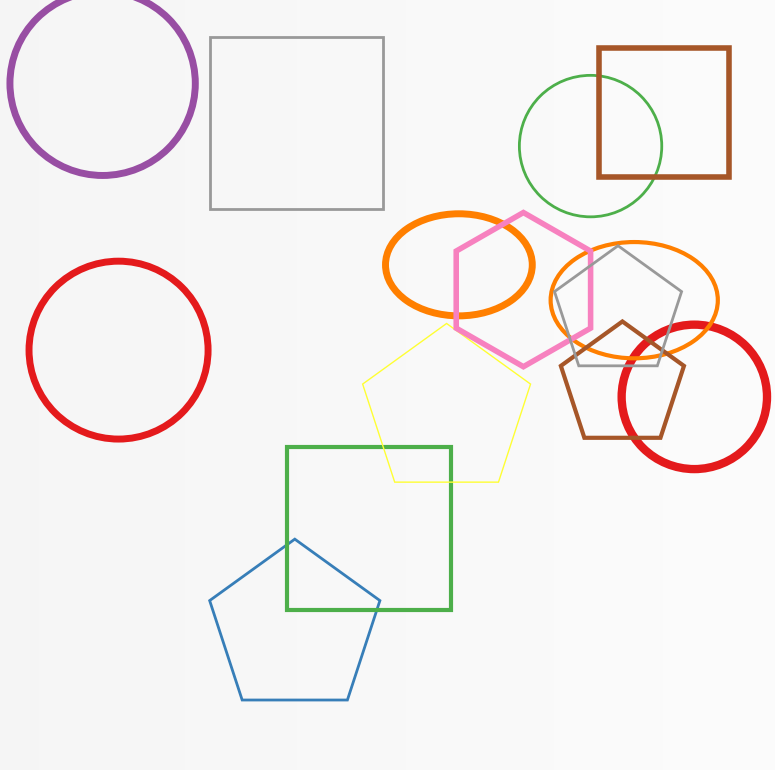[{"shape": "circle", "thickness": 2.5, "radius": 0.58, "center": [0.153, 0.545]}, {"shape": "circle", "thickness": 3, "radius": 0.47, "center": [0.896, 0.485]}, {"shape": "pentagon", "thickness": 1, "radius": 0.58, "center": [0.38, 0.184]}, {"shape": "square", "thickness": 1.5, "radius": 0.53, "center": [0.476, 0.314]}, {"shape": "circle", "thickness": 1, "radius": 0.46, "center": [0.762, 0.81]}, {"shape": "circle", "thickness": 2.5, "radius": 0.6, "center": [0.132, 0.892]}, {"shape": "oval", "thickness": 2.5, "radius": 0.47, "center": [0.592, 0.656]}, {"shape": "oval", "thickness": 1.5, "radius": 0.54, "center": [0.818, 0.61]}, {"shape": "pentagon", "thickness": 0.5, "radius": 0.57, "center": [0.576, 0.466]}, {"shape": "pentagon", "thickness": 1.5, "radius": 0.42, "center": [0.803, 0.499]}, {"shape": "square", "thickness": 2, "radius": 0.42, "center": [0.857, 0.854]}, {"shape": "hexagon", "thickness": 2, "radius": 0.5, "center": [0.675, 0.624]}, {"shape": "square", "thickness": 1, "radius": 0.56, "center": [0.383, 0.84]}, {"shape": "pentagon", "thickness": 1, "radius": 0.43, "center": [0.797, 0.595]}]